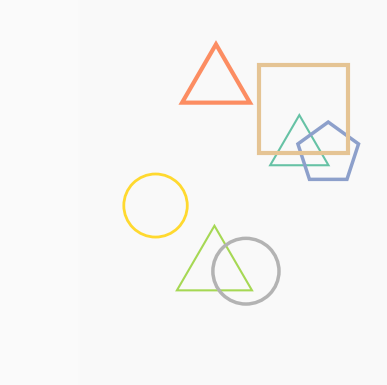[{"shape": "triangle", "thickness": 1.5, "radius": 0.43, "center": [0.772, 0.614]}, {"shape": "triangle", "thickness": 3, "radius": 0.51, "center": [0.557, 0.784]}, {"shape": "pentagon", "thickness": 2.5, "radius": 0.41, "center": [0.847, 0.601]}, {"shape": "triangle", "thickness": 1.5, "radius": 0.56, "center": [0.553, 0.302]}, {"shape": "circle", "thickness": 2, "radius": 0.41, "center": [0.401, 0.466]}, {"shape": "square", "thickness": 3, "radius": 0.57, "center": [0.784, 0.716]}, {"shape": "circle", "thickness": 2.5, "radius": 0.43, "center": [0.635, 0.296]}]